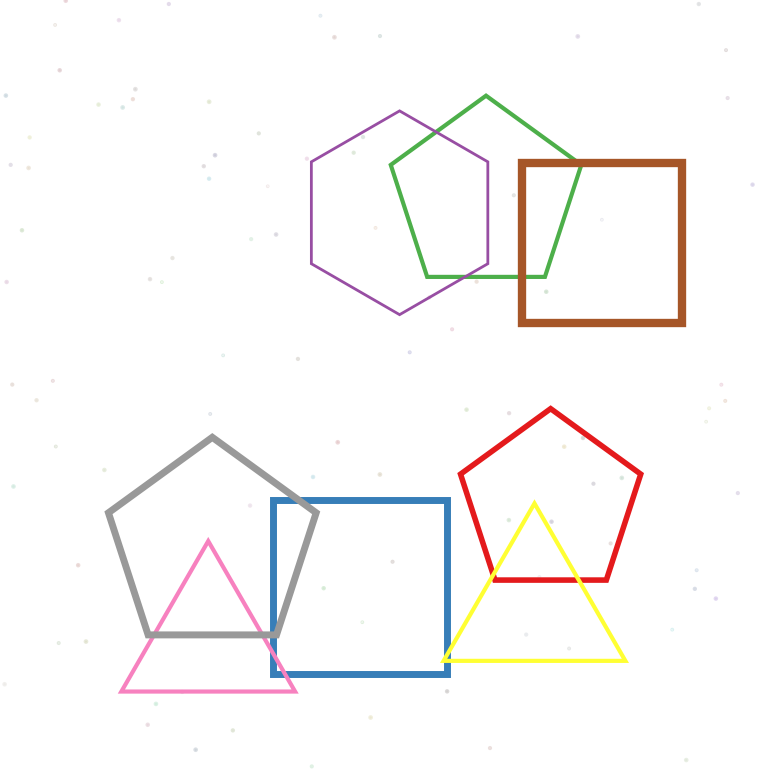[{"shape": "pentagon", "thickness": 2, "radius": 0.62, "center": [0.715, 0.346]}, {"shape": "square", "thickness": 2.5, "radius": 0.56, "center": [0.468, 0.237]}, {"shape": "pentagon", "thickness": 1.5, "radius": 0.65, "center": [0.631, 0.746]}, {"shape": "hexagon", "thickness": 1, "radius": 0.66, "center": [0.519, 0.724]}, {"shape": "triangle", "thickness": 1.5, "radius": 0.68, "center": [0.694, 0.21]}, {"shape": "square", "thickness": 3, "radius": 0.52, "center": [0.782, 0.684]}, {"shape": "triangle", "thickness": 1.5, "radius": 0.65, "center": [0.27, 0.167]}, {"shape": "pentagon", "thickness": 2.5, "radius": 0.71, "center": [0.276, 0.29]}]